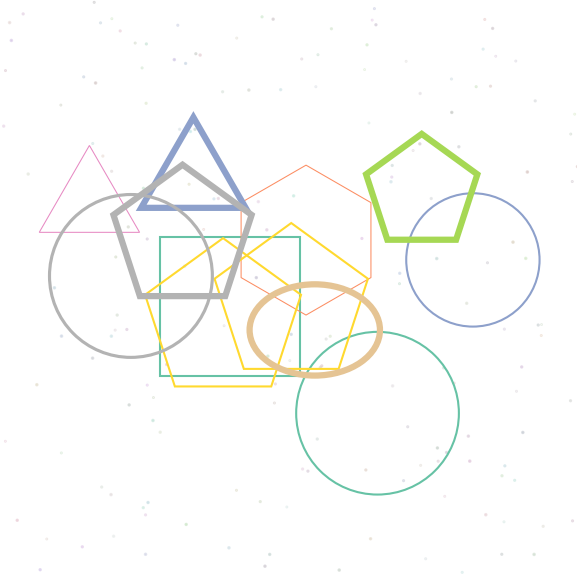[{"shape": "square", "thickness": 1, "radius": 0.6, "center": [0.398, 0.469]}, {"shape": "circle", "thickness": 1, "radius": 0.7, "center": [0.654, 0.284]}, {"shape": "hexagon", "thickness": 0.5, "radius": 0.65, "center": [0.53, 0.583]}, {"shape": "triangle", "thickness": 3, "radius": 0.52, "center": [0.335, 0.691]}, {"shape": "circle", "thickness": 1, "radius": 0.58, "center": [0.819, 0.549]}, {"shape": "triangle", "thickness": 0.5, "radius": 0.5, "center": [0.155, 0.647]}, {"shape": "pentagon", "thickness": 3, "radius": 0.51, "center": [0.73, 0.666]}, {"shape": "pentagon", "thickness": 1, "radius": 0.7, "center": [0.504, 0.473]}, {"shape": "pentagon", "thickness": 1, "radius": 0.71, "center": [0.386, 0.445]}, {"shape": "oval", "thickness": 3, "radius": 0.56, "center": [0.545, 0.428]}, {"shape": "pentagon", "thickness": 3, "radius": 0.63, "center": [0.316, 0.588]}, {"shape": "circle", "thickness": 1.5, "radius": 0.71, "center": [0.227, 0.521]}]